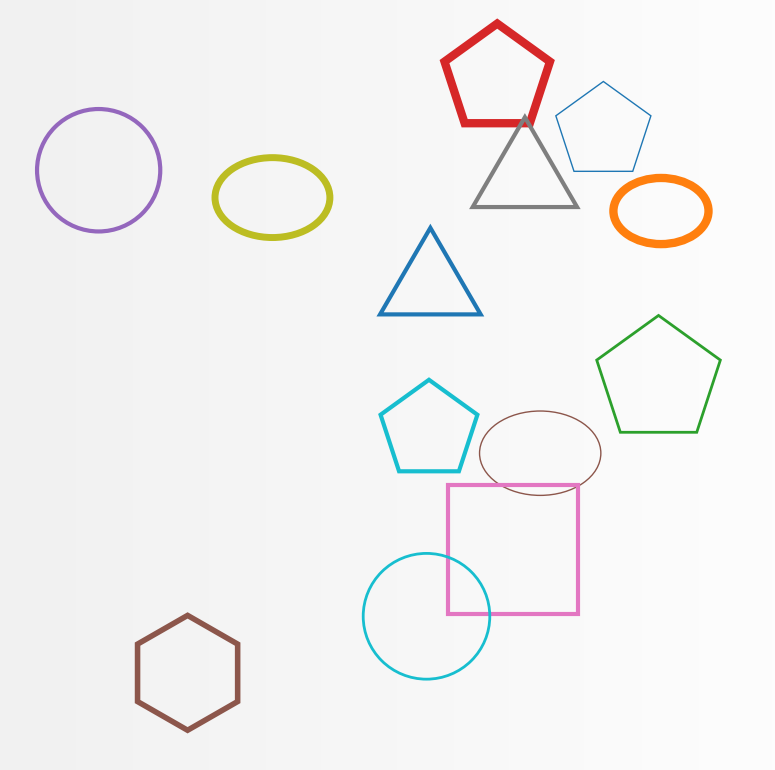[{"shape": "pentagon", "thickness": 0.5, "radius": 0.32, "center": [0.779, 0.83]}, {"shape": "triangle", "thickness": 1.5, "radius": 0.37, "center": [0.555, 0.629]}, {"shape": "oval", "thickness": 3, "radius": 0.31, "center": [0.853, 0.726]}, {"shape": "pentagon", "thickness": 1, "radius": 0.42, "center": [0.85, 0.506]}, {"shape": "pentagon", "thickness": 3, "radius": 0.36, "center": [0.642, 0.898]}, {"shape": "circle", "thickness": 1.5, "radius": 0.4, "center": [0.127, 0.779]}, {"shape": "hexagon", "thickness": 2, "radius": 0.37, "center": [0.242, 0.126]}, {"shape": "oval", "thickness": 0.5, "radius": 0.39, "center": [0.697, 0.411]}, {"shape": "square", "thickness": 1.5, "radius": 0.42, "center": [0.662, 0.287]}, {"shape": "triangle", "thickness": 1.5, "radius": 0.39, "center": [0.677, 0.77]}, {"shape": "oval", "thickness": 2.5, "radius": 0.37, "center": [0.352, 0.743]}, {"shape": "circle", "thickness": 1, "radius": 0.41, "center": [0.55, 0.2]}, {"shape": "pentagon", "thickness": 1.5, "radius": 0.33, "center": [0.554, 0.441]}]